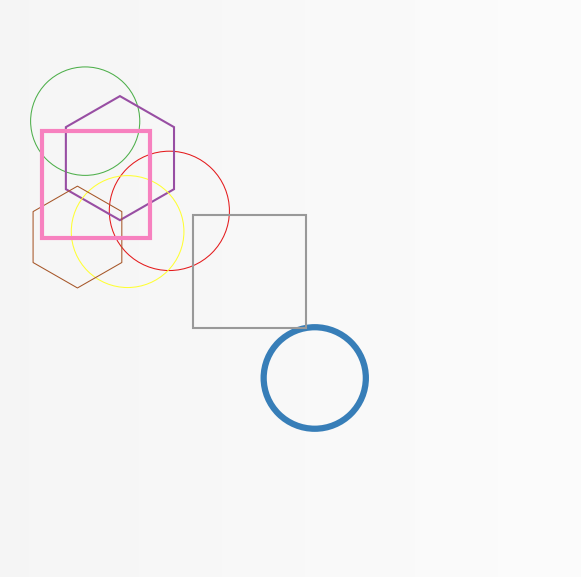[{"shape": "circle", "thickness": 0.5, "radius": 0.52, "center": [0.291, 0.634]}, {"shape": "circle", "thickness": 3, "radius": 0.44, "center": [0.542, 0.345]}, {"shape": "circle", "thickness": 0.5, "radius": 0.47, "center": [0.147, 0.789]}, {"shape": "hexagon", "thickness": 1, "radius": 0.54, "center": [0.206, 0.725]}, {"shape": "circle", "thickness": 0.5, "radius": 0.48, "center": [0.22, 0.598]}, {"shape": "hexagon", "thickness": 0.5, "radius": 0.44, "center": [0.133, 0.589]}, {"shape": "square", "thickness": 2, "radius": 0.46, "center": [0.164, 0.68]}, {"shape": "square", "thickness": 1, "radius": 0.49, "center": [0.429, 0.53]}]